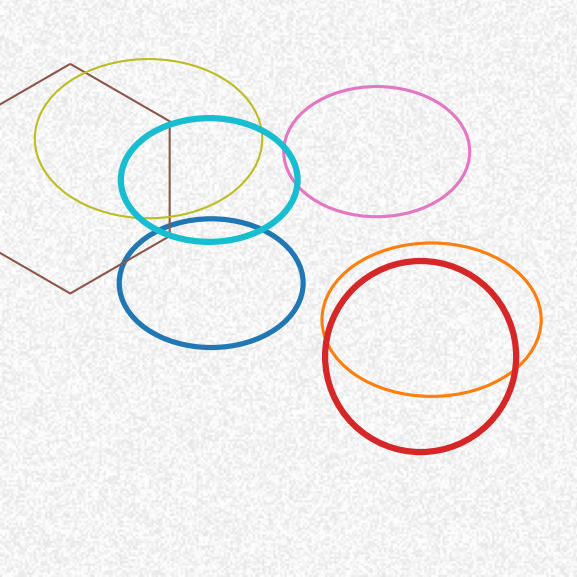[{"shape": "oval", "thickness": 2.5, "radius": 0.8, "center": [0.366, 0.509]}, {"shape": "oval", "thickness": 1.5, "radius": 0.95, "center": [0.747, 0.446]}, {"shape": "circle", "thickness": 3, "radius": 0.83, "center": [0.728, 0.382]}, {"shape": "hexagon", "thickness": 1, "radius": 0.99, "center": [0.122, 0.69]}, {"shape": "oval", "thickness": 1.5, "radius": 0.81, "center": [0.652, 0.737]}, {"shape": "oval", "thickness": 1, "radius": 0.98, "center": [0.257, 0.759]}, {"shape": "oval", "thickness": 3, "radius": 0.77, "center": [0.362, 0.687]}]